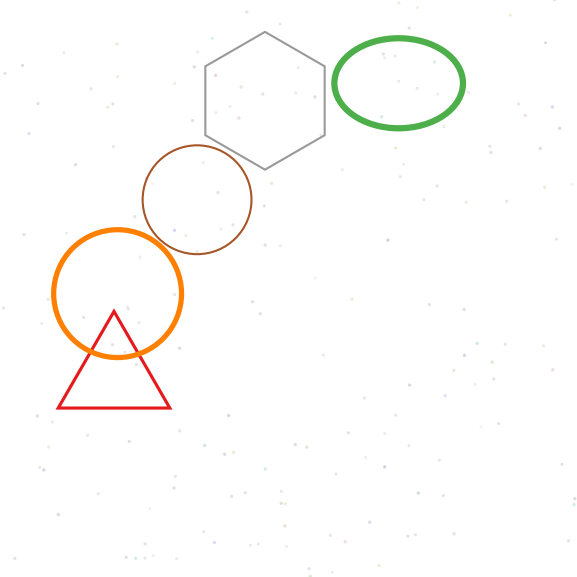[{"shape": "triangle", "thickness": 1.5, "radius": 0.56, "center": [0.197, 0.348]}, {"shape": "oval", "thickness": 3, "radius": 0.56, "center": [0.69, 0.855]}, {"shape": "circle", "thickness": 2.5, "radius": 0.55, "center": [0.204, 0.491]}, {"shape": "circle", "thickness": 1, "radius": 0.47, "center": [0.341, 0.653]}, {"shape": "hexagon", "thickness": 1, "radius": 0.6, "center": [0.459, 0.825]}]